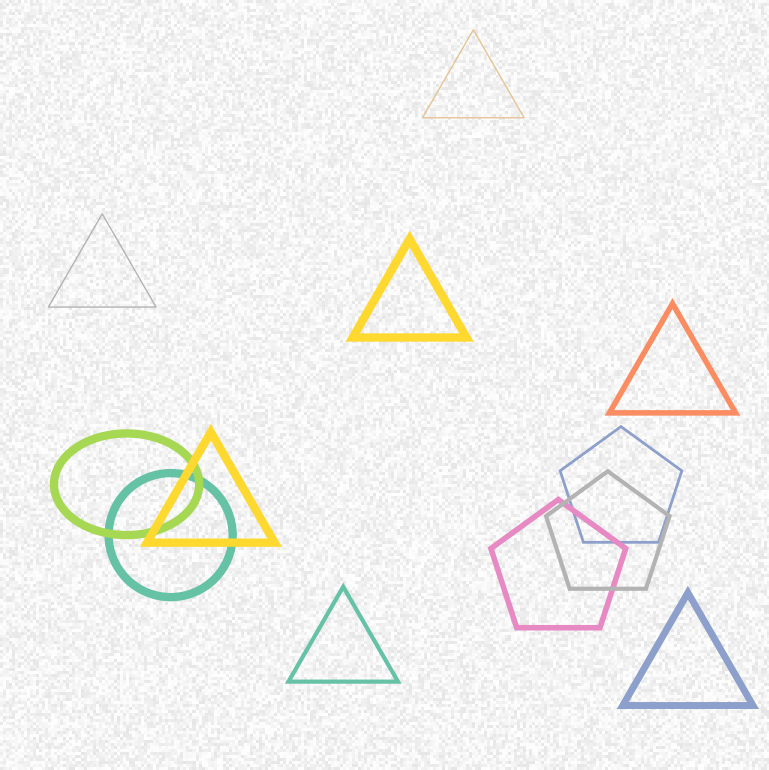[{"shape": "circle", "thickness": 3, "radius": 0.4, "center": [0.222, 0.305]}, {"shape": "triangle", "thickness": 1.5, "radius": 0.41, "center": [0.446, 0.156]}, {"shape": "triangle", "thickness": 2, "radius": 0.47, "center": [0.873, 0.511]}, {"shape": "triangle", "thickness": 2.5, "radius": 0.49, "center": [0.893, 0.133]}, {"shape": "pentagon", "thickness": 1, "radius": 0.42, "center": [0.806, 0.363]}, {"shape": "pentagon", "thickness": 2, "radius": 0.46, "center": [0.725, 0.259]}, {"shape": "oval", "thickness": 3, "radius": 0.47, "center": [0.164, 0.371]}, {"shape": "triangle", "thickness": 3, "radius": 0.43, "center": [0.532, 0.604]}, {"shape": "triangle", "thickness": 3, "radius": 0.48, "center": [0.274, 0.343]}, {"shape": "triangle", "thickness": 0.5, "radius": 0.38, "center": [0.615, 0.885]}, {"shape": "triangle", "thickness": 0.5, "radius": 0.4, "center": [0.133, 0.642]}, {"shape": "pentagon", "thickness": 1.5, "radius": 0.42, "center": [0.789, 0.304]}]